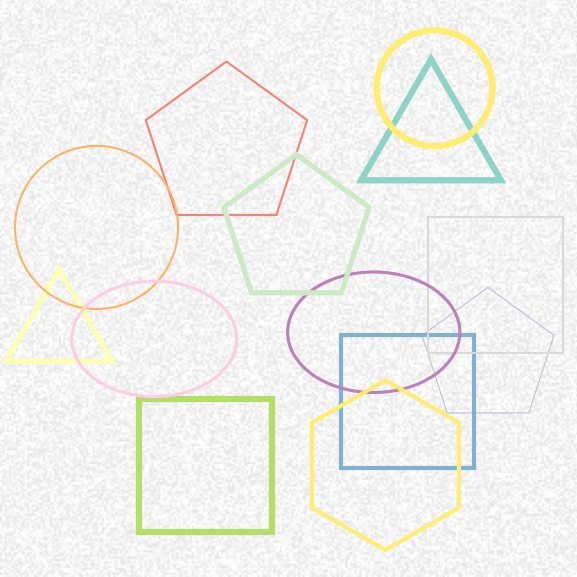[{"shape": "triangle", "thickness": 3, "radius": 0.7, "center": [0.746, 0.757]}, {"shape": "triangle", "thickness": 2.5, "radius": 0.53, "center": [0.102, 0.427]}, {"shape": "pentagon", "thickness": 0.5, "radius": 0.6, "center": [0.845, 0.381]}, {"shape": "pentagon", "thickness": 1, "radius": 0.73, "center": [0.392, 0.746]}, {"shape": "square", "thickness": 2, "radius": 0.58, "center": [0.706, 0.304]}, {"shape": "circle", "thickness": 1, "radius": 0.71, "center": [0.167, 0.605]}, {"shape": "square", "thickness": 3, "radius": 0.58, "center": [0.356, 0.193]}, {"shape": "oval", "thickness": 1.5, "radius": 0.71, "center": [0.267, 0.412]}, {"shape": "square", "thickness": 1, "radius": 0.59, "center": [0.857, 0.505]}, {"shape": "oval", "thickness": 1.5, "radius": 0.75, "center": [0.647, 0.424]}, {"shape": "pentagon", "thickness": 2.5, "radius": 0.66, "center": [0.513, 0.599]}, {"shape": "circle", "thickness": 3, "radius": 0.5, "center": [0.753, 0.846]}, {"shape": "hexagon", "thickness": 2, "radius": 0.74, "center": [0.667, 0.194]}]